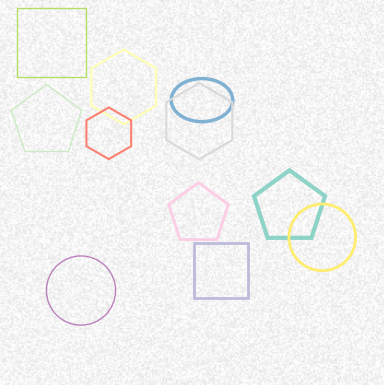[{"shape": "pentagon", "thickness": 3, "radius": 0.49, "center": [0.752, 0.461]}, {"shape": "hexagon", "thickness": 1.5, "radius": 0.49, "center": [0.321, 0.774]}, {"shape": "square", "thickness": 2, "radius": 0.35, "center": [0.574, 0.297]}, {"shape": "hexagon", "thickness": 1.5, "radius": 0.34, "center": [0.283, 0.654]}, {"shape": "oval", "thickness": 2.5, "radius": 0.4, "center": [0.525, 0.74]}, {"shape": "square", "thickness": 1, "radius": 0.45, "center": [0.133, 0.89]}, {"shape": "pentagon", "thickness": 2, "radius": 0.41, "center": [0.516, 0.444]}, {"shape": "hexagon", "thickness": 1.5, "radius": 0.49, "center": [0.518, 0.685]}, {"shape": "circle", "thickness": 1, "radius": 0.45, "center": [0.21, 0.245]}, {"shape": "pentagon", "thickness": 1, "radius": 0.48, "center": [0.121, 0.684]}, {"shape": "circle", "thickness": 2, "radius": 0.43, "center": [0.837, 0.383]}]